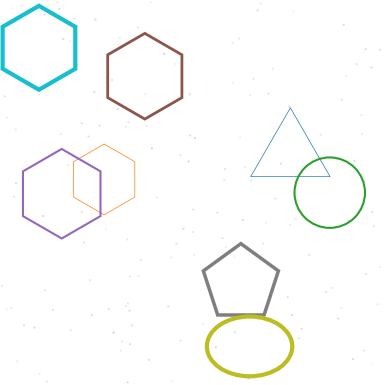[{"shape": "triangle", "thickness": 0.5, "radius": 0.6, "center": [0.754, 0.601]}, {"shape": "hexagon", "thickness": 0.5, "radius": 0.46, "center": [0.271, 0.534]}, {"shape": "circle", "thickness": 1.5, "radius": 0.46, "center": [0.856, 0.5]}, {"shape": "hexagon", "thickness": 1.5, "radius": 0.58, "center": [0.16, 0.497]}, {"shape": "hexagon", "thickness": 2, "radius": 0.56, "center": [0.376, 0.802]}, {"shape": "pentagon", "thickness": 2.5, "radius": 0.51, "center": [0.626, 0.265]}, {"shape": "oval", "thickness": 3, "radius": 0.55, "center": [0.648, 0.1]}, {"shape": "hexagon", "thickness": 3, "radius": 0.54, "center": [0.101, 0.876]}]